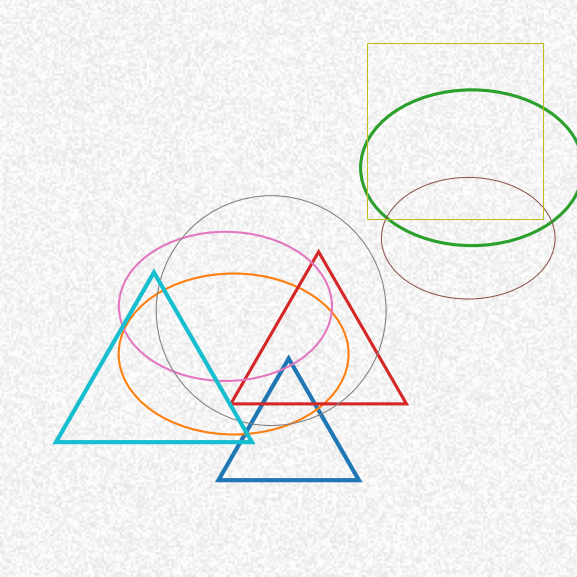[{"shape": "triangle", "thickness": 2, "radius": 0.7, "center": [0.5, 0.238]}, {"shape": "oval", "thickness": 1, "radius": 1.0, "center": [0.405, 0.386]}, {"shape": "oval", "thickness": 1.5, "radius": 0.96, "center": [0.817, 0.709]}, {"shape": "triangle", "thickness": 1.5, "radius": 0.88, "center": [0.552, 0.388]}, {"shape": "oval", "thickness": 0.5, "radius": 0.75, "center": [0.811, 0.587]}, {"shape": "oval", "thickness": 1, "radius": 0.92, "center": [0.39, 0.469]}, {"shape": "circle", "thickness": 0.5, "radius": 1.0, "center": [0.47, 0.461]}, {"shape": "square", "thickness": 0.5, "radius": 0.76, "center": [0.788, 0.773]}, {"shape": "triangle", "thickness": 2, "radius": 0.98, "center": [0.267, 0.331]}]